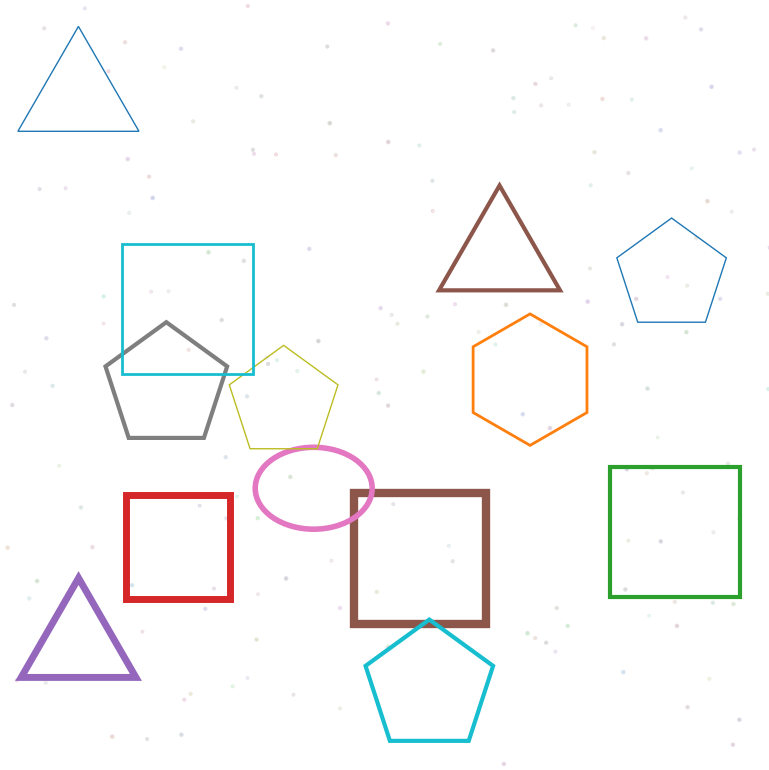[{"shape": "triangle", "thickness": 0.5, "radius": 0.45, "center": [0.102, 0.875]}, {"shape": "pentagon", "thickness": 0.5, "radius": 0.37, "center": [0.872, 0.642]}, {"shape": "hexagon", "thickness": 1, "radius": 0.43, "center": [0.688, 0.507]}, {"shape": "square", "thickness": 1.5, "radius": 0.42, "center": [0.877, 0.309]}, {"shape": "square", "thickness": 2.5, "radius": 0.34, "center": [0.231, 0.29]}, {"shape": "triangle", "thickness": 2.5, "radius": 0.43, "center": [0.102, 0.163]}, {"shape": "square", "thickness": 3, "radius": 0.43, "center": [0.546, 0.274]}, {"shape": "triangle", "thickness": 1.5, "radius": 0.45, "center": [0.649, 0.668]}, {"shape": "oval", "thickness": 2, "radius": 0.38, "center": [0.407, 0.366]}, {"shape": "pentagon", "thickness": 1.5, "radius": 0.42, "center": [0.216, 0.498]}, {"shape": "pentagon", "thickness": 0.5, "radius": 0.37, "center": [0.368, 0.477]}, {"shape": "pentagon", "thickness": 1.5, "radius": 0.44, "center": [0.558, 0.108]}, {"shape": "square", "thickness": 1, "radius": 0.42, "center": [0.243, 0.599]}]